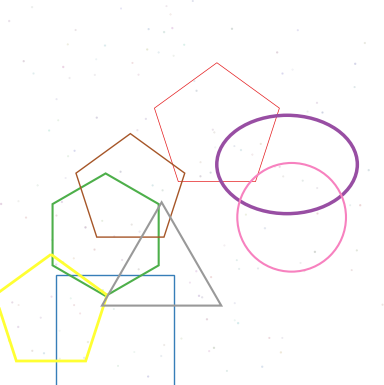[{"shape": "pentagon", "thickness": 0.5, "radius": 0.85, "center": [0.563, 0.666]}, {"shape": "square", "thickness": 1, "radius": 0.76, "center": [0.299, 0.134]}, {"shape": "hexagon", "thickness": 1.5, "radius": 0.8, "center": [0.274, 0.39]}, {"shape": "oval", "thickness": 2.5, "radius": 0.91, "center": [0.746, 0.573]}, {"shape": "pentagon", "thickness": 2, "radius": 0.77, "center": [0.132, 0.186]}, {"shape": "pentagon", "thickness": 1, "radius": 0.74, "center": [0.339, 0.504]}, {"shape": "circle", "thickness": 1.5, "radius": 0.71, "center": [0.758, 0.436]}, {"shape": "triangle", "thickness": 1.5, "radius": 0.89, "center": [0.42, 0.296]}]